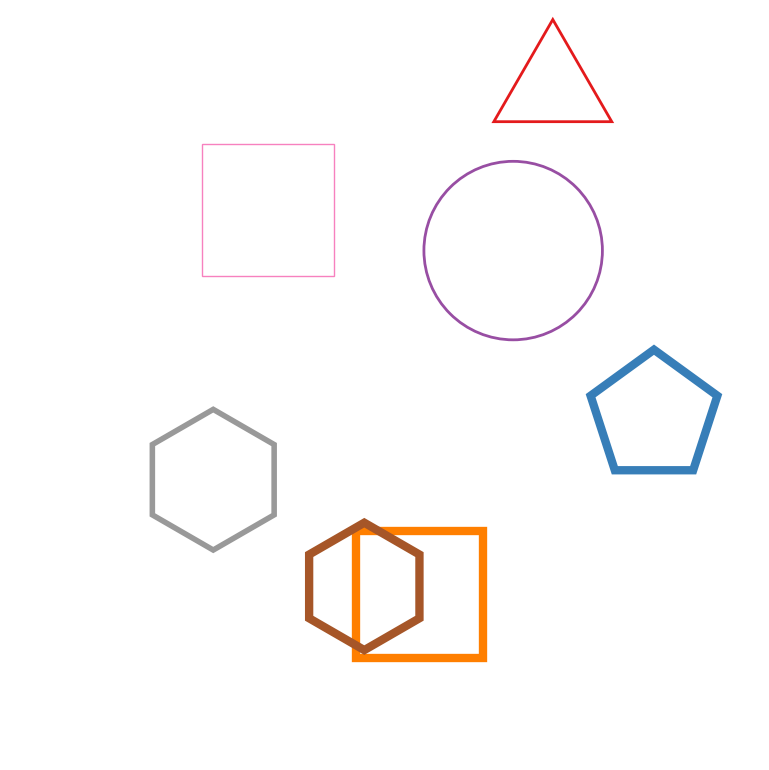[{"shape": "triangle", "thickness": 1, "radius": 0.44, "center": [0.718, 0.886]}, {"shape": "pentagon", "thickness": 3, "radius": 0.43, "center": [0.849, 0.459]}, {"shape": "circle", "thickness": 1, "radius": 0.58, "center": [0.666, 0.675]}, {"shape": "square", "thickness": 3, "radius": 0.41, "center": [0.545, 0.228]}, {"shape": "hexagon", "thickness": 3, "radius": 0.41, "center": [0.473, 0.238]}, {"shape": "square", "thickness": 0.5, "radius": 0.43, "center": [0.348, 0.727]}, {"shape": "hexagon", "thickness": 2, "radius": 0.46, "center": [0.277, 0.377]}]